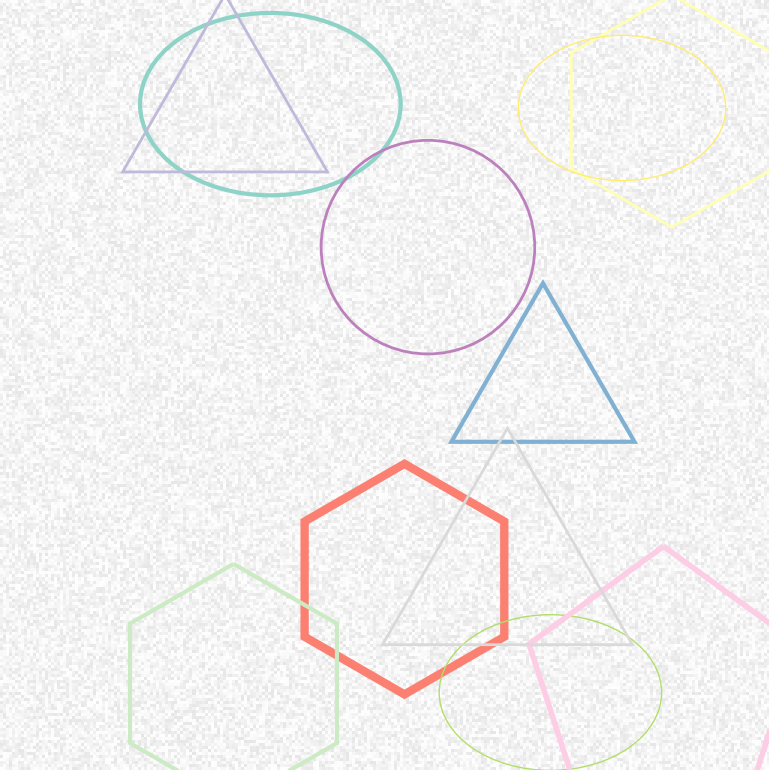[{"shape": "oval", "thickness": 1.5, "radius": 0.85, "center": [0.351, 0.865]}, {"shape": "hexagon", "thickness": 1, "radius": 0.75, "center": [0.873, 0.856]}, {"shape": "triangle", "thickness": 1, "radius": 0.77, "center": [0.292, 0.854]}, {"shape": "hexagon", "thickness": 3, "radius": 0.75, "center": [0.525, 0.248]}, {"shape": "triangle", "thickness": 1.5, "radius": 0.69, "center": [0.705, 0.495]}, {"shape": "oval", "thickness": 0.5, "radius": 0.72, "center": [0.715, 0.101]}, {"shape": "pentagon", "thickness": 2, "radius": 0.92, "center": [0.862, 0.107]}, {"shape": "triangle", "thickness": 1, "radius": 0.94, "center": [0.659, 0.256]}, {"shape": "circle", "thickness": 1, "radius": 0.69, "center": [0.556, 0.679]}, {"shape": "hexagon", "thickness": 1.5, "radius": 0.78, "center": [0.303, 0.113]}, {"shape": "oval", "thickness": 0.5, "radius": 0.67, "center": [0.808, 0.86]}]